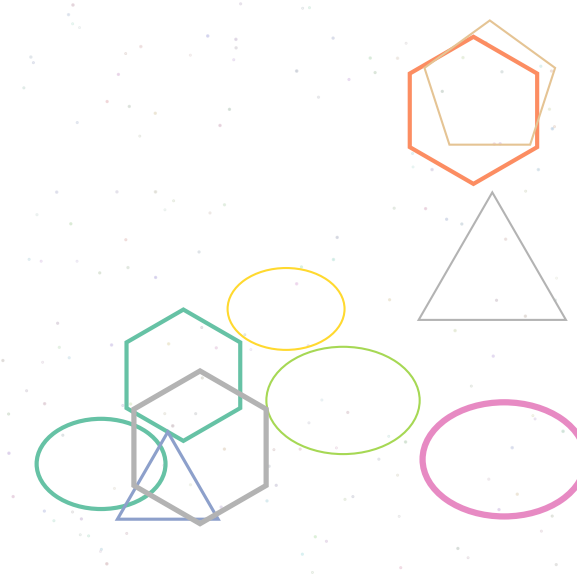[{"shape": "oval", "thickness": 2, "radius": 0.56, "center": [0.175, 0.196]}, {"shape": "hexagon", "thickness": 2, "radius": 0.57, "center": [0.318, 0.349]}, {"shape": "hexagon", "thickness": 2, "radius": 0.64, "center": [0.82, 0.808]}, {"shape": "triangle", "thickness": 1.5, "radius": 0.5, "center": [0.291, 0.15]}, {"shape": "oval", "thickness": 3, "radius": 0.71, "center": [0.873, 0.204]}, {"shape": "oval", "thickness": 1, "radius": 0.66, "center": [0.594, 0.306]}, {"shape": "oval", "thickness": 1, "radius": 0.51, "center": [0.495, 0.464]}, {"shape": "pentagon", "thickness": 1, "radius": 0.59, "center": [0.848, 0.845]}, {"shape": "triangle", "thickness": 1, "radius": 0.74, "center": [0.852, 0.519]}, {"shape": "hexagon", "thickness": 2.5, "radius": 0.66, "center": [0.346, 0.225]}]